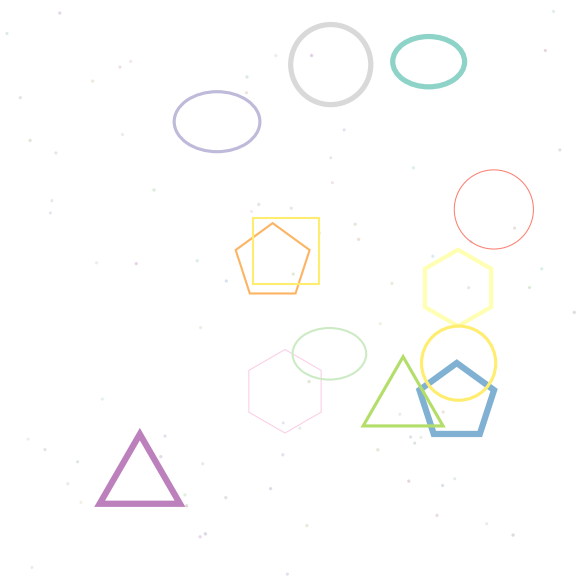[{"shape": "oval", "thickness": 2.5, "radius": 0.31, "center": [0.742, 0.892]}, {"shape": "hexagon", "thickness": 2, "radius": 0.33, "center": [0.793, 0.501]}, {"shape": "oval", "thickness": 1.5, "radius": 0.37, "center": [0.376, 0.788]}, {"shape": "circle", "thickness": 0.5, "radius": 0.34, "center": [0.855, 0.636]}, {"shape": "pentagon", "thickness": 3, "radius": 0.34, "center": [0.791, 0.303]}, {"shape": "pentagon", "thickness": 1, "radius": 0.34, "center": [0.472, 0.545]}, {"shape": "triangle", "thickness": 1.5, "radius": 0.4, "center": [0.698, 0.302]}, {"shape": "hexagon", "thickness": 0.5, "radius": 0.36, "center": [0.493, 0.322]}, {"shape": "circle", "thickness": 2.5, "radius": 0.35, "center": [0.573, 0.887]}, {"shape": "triangle", "thickness": 3, "radius": 0.4, "center": [0.242, 0.167]}, {"shape": "oval", "thickness": 1, "radius": 0.32, "center": [0.57, 0.386]}, {"shape": "circle", "thickness": 1.5, "radius": 0.32, "center": [0.794, 0.37]}, {"shape": "square", "thickness": 1, "radius": 0.29, "center": [0.495, 0.564]}]